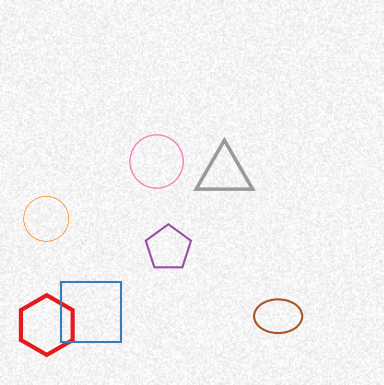[{"shape": "hexagon", "thickness": 3, "radius": 0.39, "center": [0.122, 0.156]}, {"shape": "square", "thickness": 1.5, "radius": 0.39, "center": [0.237, 0.189]}, {"shape": "pentagon", "thickness": 1.5, "radius": 0.31, "center": [0.437, 0.356]}, {"shape": "circle", "thickness": 0.5, "radius": 0.29, "center": [0.12, 0.432]}, {"shape": "oval", "thickness": 1.5, "radius": 0.31, "center": [0.722, 0.179]}, {"shape": "circle", "thickness": 1, "radius": 0.35, "center": [0.407, 0.58]}, {"shape": "triangle", "thickness": 2.5, "radius": 0.42, "center": [0.583, 0.551]}]